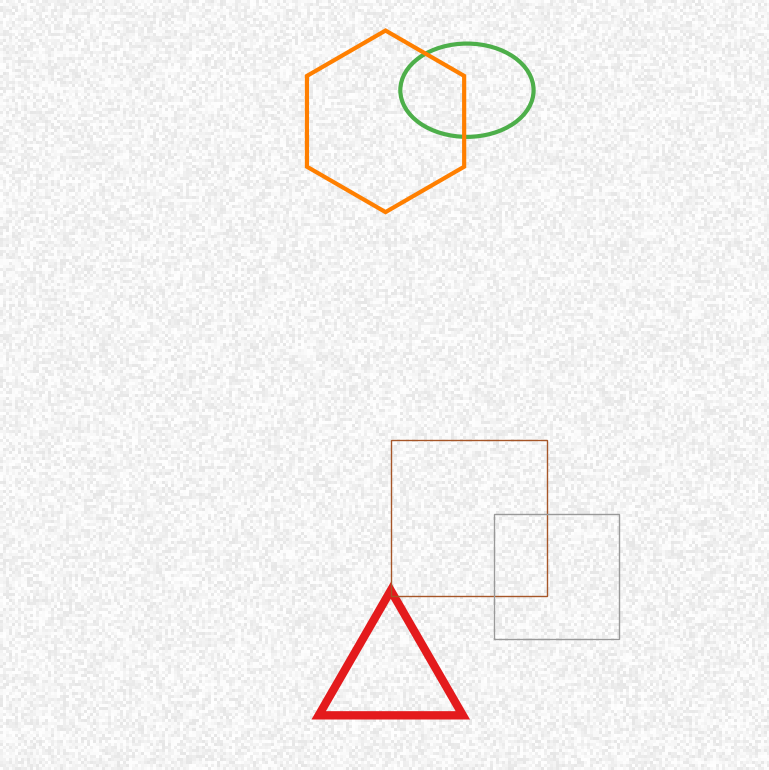[{"shape": "triangle", "thickness": 3, "radius": 0.54, "center": [0.507, 0.125]}, {"shape": "oval", "thickness": 1.5, "radius": 0.43, "center": [0.606, 0.883]}, {"shape": "hexagon", "thickness": 1.5, "radius": 0.59, "center": [0.501, 0.842]}, {"shape": "square", "thickness": 0.5, "radius": 0.51, "center": [0.61, 0.328]}, {"shape": "square", "thickness": 0.5, "radius": 0.41, "center": [0.722, 0.251]}]